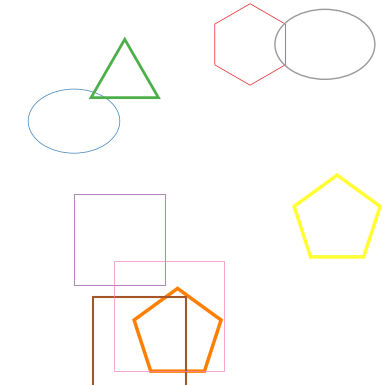[{"shape": "hexagon", "thickness": 0.5, "radius": 0.53, "center": [0.65, 0.885]}, {"shape": "oval", "thickness": 0.5, "radius": 0.59, "center": [0.192, 0.685]}, {"shape": "triangle", "thickness": 2, "radius": 0.51, "center": [0.324, 0.797]}, {"shape": "square", "thickness": 0.5, "radius": 0.59, "center": [0.311, 0.379]}, {"shape": "pentagon", "thickness": 2.5, "radius": 0.59, "center": [0.461, 0.132]}, {"shape": "pentagon", "thickness": 2.5, "radius": 0.59, "center": [0.876, 0.428]}, {"shape": "square", "thickness": 1.5, "radius": 0.6, "center": [0.362, 0.109]}, {"shape": "square", "thickness": 0.5, "radius": 0.71, "center": [0.44, 0.179]}, {"shape": "oval", "thickness": 1, "radius": 0.65, "center": [0.844, 0.885]}]